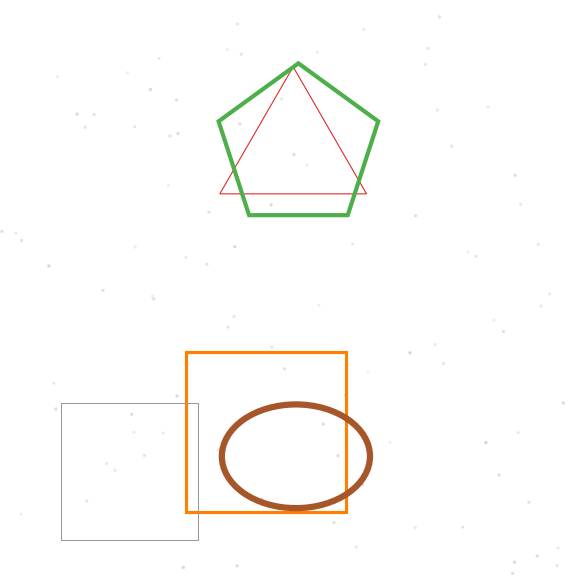[{"shape": "triangle", "thickness": 0.5, "radius": 0.73, "center": [0.508, 0.737]}, {"shape": "pentagon", "thickness": 2, "radius": 0.73, "center": [0.517, 0.744]}, {"shape": "square", "thickness": 1.5, "radius": 0.69, "center": [0.46, 0.251]}, {"shape": "oval", "thickness": 3, "radius": 0.64, "center": [0.512, 0.209]}, {"shape": "square", "thickness": 0.5, "radius": 0.59, "center": [0.225, 0.183]}]